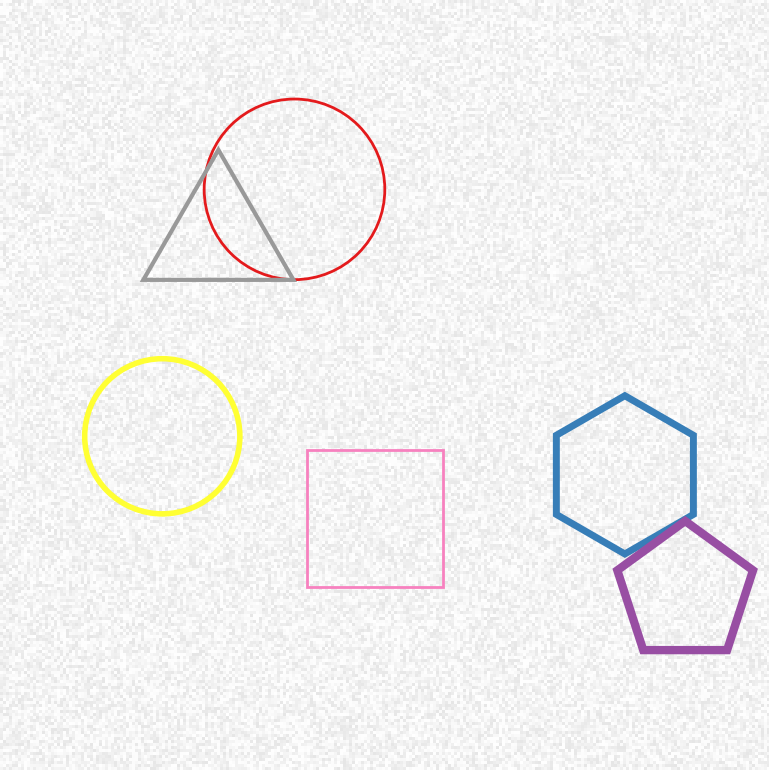[{"shape": "circle", "thickness": 1, "radius": 0.59, "center": [0.382, 0.754]}, {"shape": "hexagon", "thickness": 2.5, "radius": 0.51, "center": [0.812, 0.383]}, {"shape": "pentagon", "thickness": 3, "radius": 0.46, "center": [0.89, 0.231]}, {"shape": "circle", "thickness": 2, "radius": 0.5, "center": [0.211, 0.433]}, {"shape": "square", "thickness": 1, "radius": 0.44, "center": [0.487, 0.327]}, {"shape": "triangle", "thickness": 1.5, "radius": 0.56, "center": [0.284, 0.693]}]